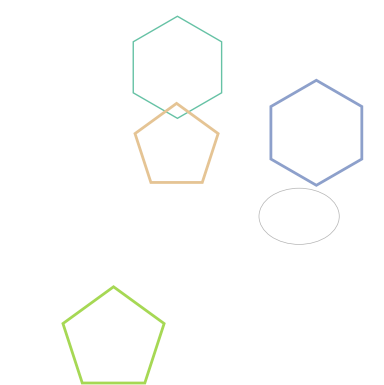[{"shape": "hexagon", "thickness": 1, "radius": 0.66, "center": [0.461, 0.825]}, {"shape": "hexagon", "thickness": 2, "radius": 0.68, "center": [0.822, 0.655]}, {"shape": "pentagon", "thickness": 2, "radius": 0.69, "center": [0.295, 0.117]}, {"shape": "pentagon", "thickness": 2, "radius": 0.57, "center": [0.459, 0.618]}, {"shape": "oval", "thickness": 0.5, "radius": 0.52, "center": [0.777, 0.438]}]